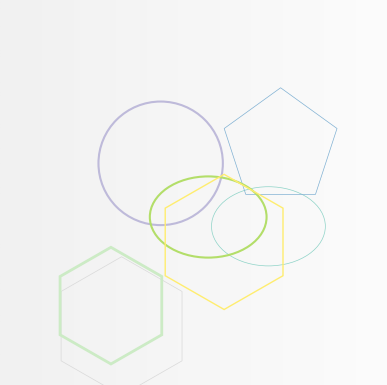[{"shape": "oval", "thickness": 0.5, "radius": 0.73, "center": [0.693, 0.412]}, {"shape": "circle", "thickness": 1.5, "radius": 0.8, "center": [0.415, 0.576]}, {"shape": "pentagon", "thickness": 0.5, "radius": 0.77, "center": [0.724, 0.619]}, {"shape": "oval", "thickness": 1.5, "radius": 0.75, "center": [0.537, 0.436]}, {"shape": "hexagon", "thickness": 0.5, "radius": 0.9, "center": [0.314, 0.153]}, {"shape": "hexagon", "thickness": 2, "radius": 0.76, "center": [0.286, 0.206]}, {"shape": "hexagon", "thickness": 1, "radius": 0.88, "center": [0.578, 0.372]}]